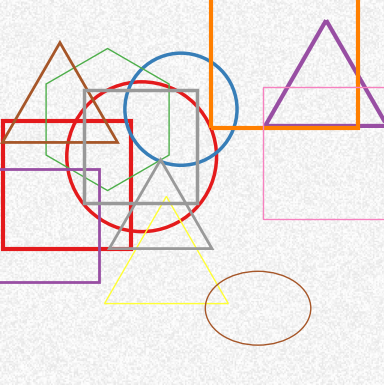[{"shape": "circle", "thickness": 2.5, "radius": 0.97, "center": [0.368, 0.593]}, {"shape": "square", "thickness": 3, "radius": 0.83, "center": [0.174, 0.52]}, {"shape": "circle", "thickness": 2.5, "radius": 0.73, "center": [0.47, 0.716]}, {"shape": "hexagon", "thickness": 1, "radius": 0.92, "center": [0.279, 0.69]}, {"shape": "square", "thickness": 2, "radius": 0.73, "center": [0.111, 0.414]}, {"shape": "triangle", "thickness": 3, "radius": 0.91, "center": [0.847, 0.764]}, {"shape": "square", "thickness": 3, "radius": 0.95, "center": [0.739, 0.858]}, {"shape": "triangle", "thickness": 1, "radius": 0.93, "center": [0.432, 0.304]}, {"shape": "triangle", "thickness": 2, "radius": 0.86, "center": [0.156, 0.716]}, {"shape": "oval", "thickness": 1, "radius": 0.69, "center": [0.67, 0.199]}, {"shape": "square", "thickness": 1, "radius": 0.86, "center": [0.855, 0.603]}, {"shape": "triangle", "thickness": 2, "radius": 0.77, "center": [0.417, 0.431]}, {"shape": "square", "thickness": 2.5, "radius": 0.73, "center": [0.365, 0.619]}]